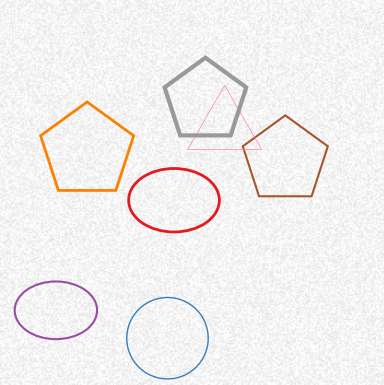[{"shape": "oval", "thickness": 2, "radius": 0.59, "center": [0.452, 0.48]}, {"shape": "circle", "thickness": 1, "radius": 0.53, "center": [0.435, 0.122]}, {"shape": "oval", "thickness": 1.5, "radius": 0.54, "center": [0.145, 0.194]}, {"shape": "pentagon", "thickness": 2, "radius": 0.64, "center": [0.226, 0.608]}, {"shape": "pentagon", "thickness": 1.5, "radius": 0.58, "center": [0.741, 0.584]}, {"shape": "triangle", "thickness": 0.5, "radius": 0.56, "center": [0.583, 0.667]}, {"shape": "pentagon", "thickness": 3, "radius": 0.56, "center": [0.534, 0.739]}]